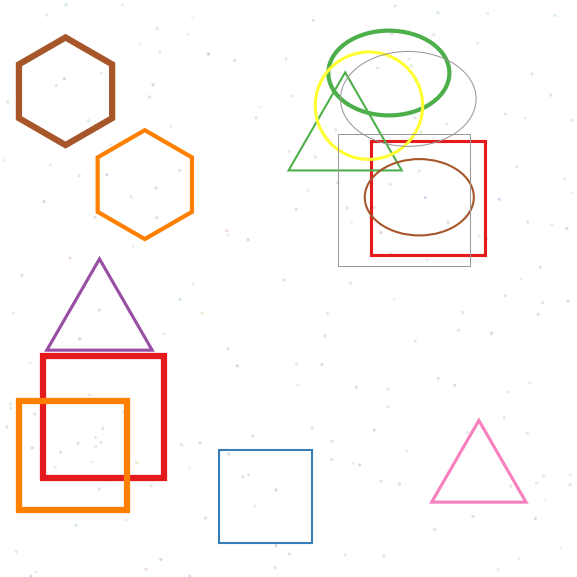[{"shape": "square", "thickness": 1.5, "radius": 0.5, "center": [0.741, 0.656]}, {"shape": "square", "thickness": 3, "radius": 0.53, "center": [0.179, 0.277]}, {"shape": "square", "thickness": 1, "radius": 0.4, "center": [0.459, 0.139]}, {"shape": "oval", "thickness": 2, "radius": 0.52, "center": [0.673, 0.873]}, {"shape": "triangle", "thickness": 1, "radius": 0.57, "center": [0.598, 0.761]}, {"shape": "triangle", "thickness": 1.5, "radius": 0.53, "center": [0.172, 0.445]}, {"shape": "hexagon", "thickness": 2, "radius": 0.47, "center": [0.251, 0.679]}, {"shape": "square", "thickness": 3, "radius": 0.47, "center": [0.126, 0.21]}, {"shape": "circle", "thickness": 1.5, "radius": 0.47, "center": [0.639, 0.816]}, {"shape": "oval", "thickness": 1, "radius": 0.47, "center": [0.726, 0.658]}, {"shape": "hexagon", "thickness": 3, "radius": 0.47, "center": [0.113, 0.841]}, {"shape": "triangle", "thickness": 1.5, "radius": 0.47, "center": [0.829, 0.177]}, {"shape": "square", "thickness": 0.5, "radius": 0.57, "center": [0.7, 0.653]}, {"shape": "oval", "thickness": 0.5, "radius": 0.59, "center": [0.707, 0.828]}]